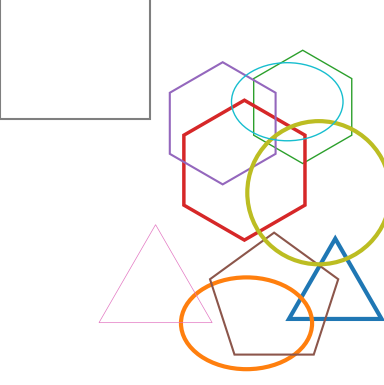[{"shape": "triangle", "thickness": 3, "radius": 0.69, "center": [0.871, 0.241]}, {"shape": "oval", "thickness": 3, "radius": 0.85, "center": [0.64, 0.16]}, {"shape": "hexagon", "thickness": 1, "radius": 0.74, "center": [0.786, 0.722]}, {"shape": "hexagon", "thickness": 2.5, "radius": 0.91, "center": [0.635, 0.558]}, {"shape": "hexagon", "thickness": 1.5, "radius": 0.79, "center": [0.578, 0.68]}, {"shape": "pentagon", "thickness": 1.5, "radius": 0.88, "center": [0.712, 0.221]}, {"shape": "triangle", "thickness": 0.5, "radius": 0.85, "center": [0.404, 0.247]}, {"shape": "square", "thickness": 1.5, "radius": 0.98, "center": [0.195, 0.887]}, {"shape": "circle", "thickness": 3, "radius": 0.93, "center": [0.828, 0.499]}, {"shape": "oval", "thickness": 1, "radius": 0.72, "center": [0.746, 0.736]}]